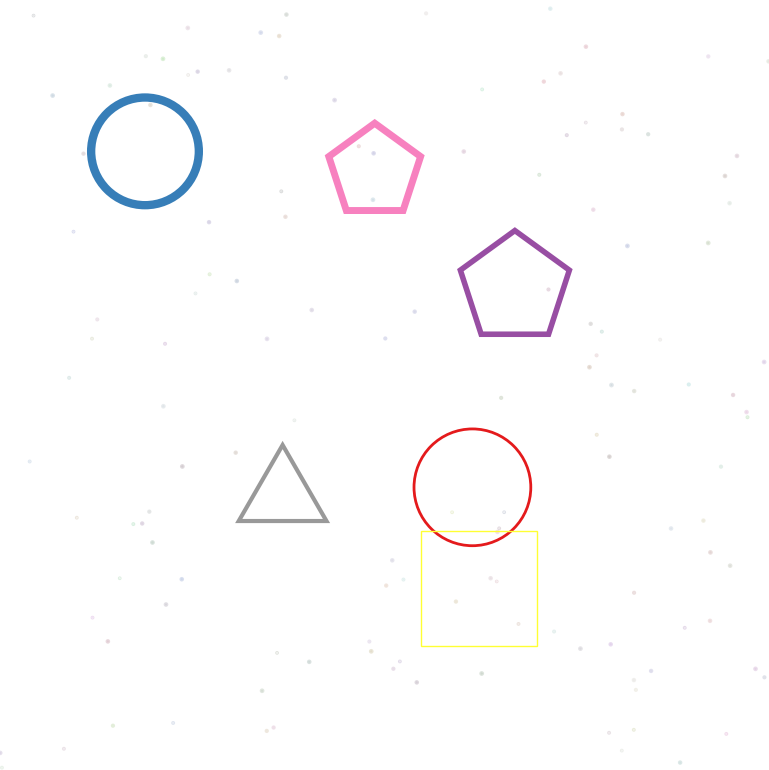[{"shape": "circle", "thickness": 1, "radius": 0.38, "center": [0.614, 0.367]}, {"shape": "circle", "thickness": 3, "radius": 0.35, "center": [0.188, 0.803]}, {"shape": "pentagon", "thickness": 2, "radius": 0.37, "center": [0.669, 0.626]}, {"shape": "square", "thickness": 0.5, "radius": 0.38, "center": [0.622, 0.236]}, {"shape": "pentagon", "thickness": 2.5, "radius": 0.31, "center": [0.487, 0.777]}, {"shape": "triangle", "thickness": 1.5, "radius": 0.33, "center": [0.367, 0.356]}]